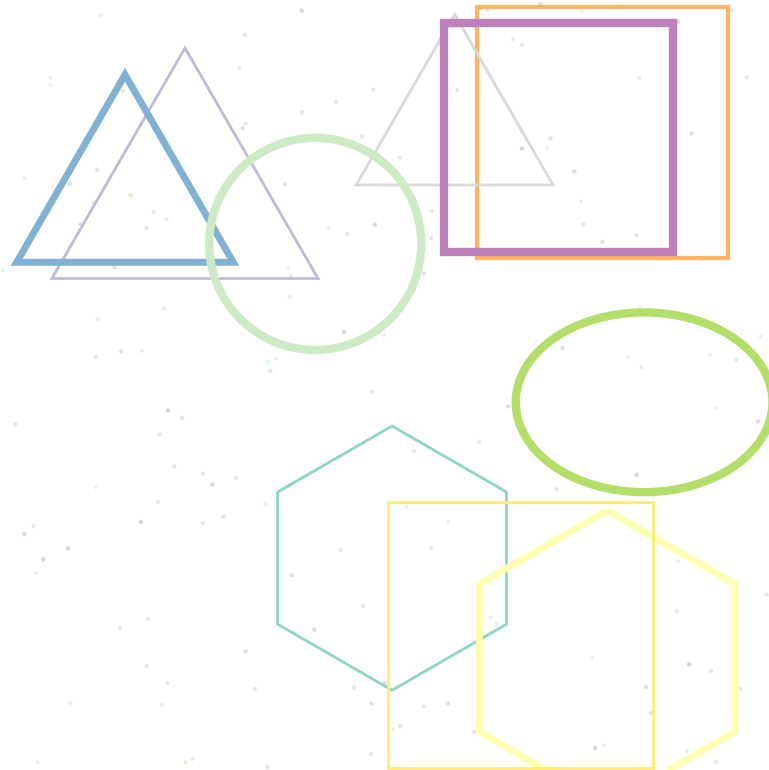[{"shape": "hexagon", "thickness": 1, "radius": 0.86, "center": [0.509, 0.275]}, {"shape": "hexagon", "thickness": 2.5, "radius": 0.96, "center": [0.789, 0.146]}, {"shape": "triangle", "thickness": 1, "radius": 1.0, "center": [0.24, 0.738]}, {"shape": "triangle", "thickness": 2.5, "radius": 0.81, "center": [0.162, 0.741]}, {"shape": "square", "thickness": 1.5, "radius": 0.82, "center": [0.783, 0.828]}, {"shape": "oval", "thickness": 3, "radius": 0.83, "center": [0.836, 0.478]}, {"shape": "triangle", "thickness": 1, "radius": 0.74, "center": [0.59, 0.834]}, {"shape": "square", "thickness": 3, "radius": 0.74, "center": [0.725, 0.821]}, {"shape": "circle", "thickness": 3, "radius": 0.69, "center": [0.409, 0.683]}, {"shape": "square", "thickness": 1, "radius": 0.86, "center": [0.676, 0.176]}]